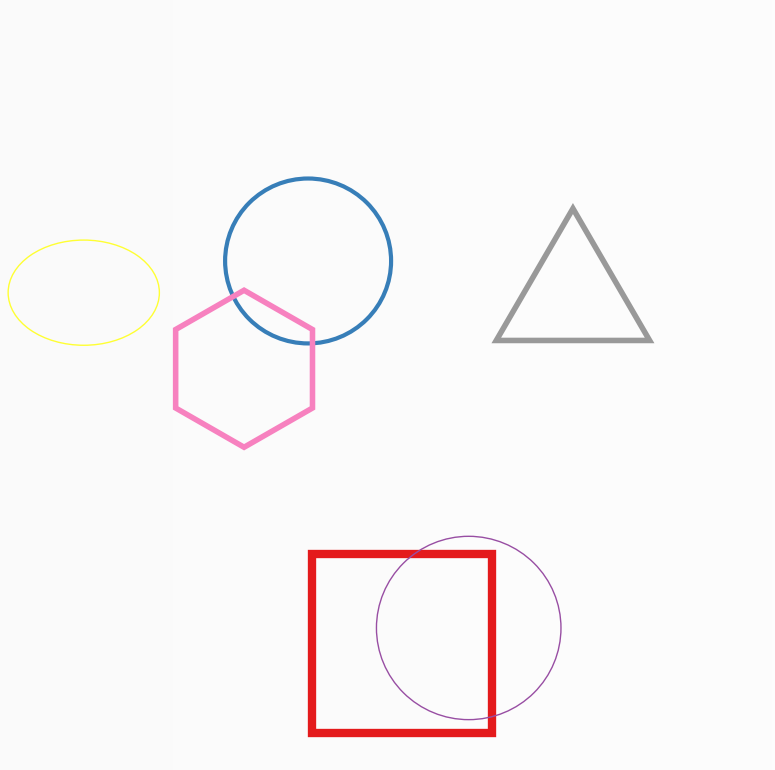[{"shape": "square", "thickness": 3, "radius": 0.58, "center": [0.519, 0.164]}, {"shape": "circle", "thickness": 1.5, "radius": 0.54, "center": [0.398, 0.661]}, {"shape": "circle", "thickness": 0.5, "radius": 0.6, "center": [0.605, 0.184]}, {"shape": "oval", "thickness": 0.5, "radius": 0.49, "center": [0.108, 0.62]}, {"shape": "hexagon", "thickness": 2, "radius": 0.51, "center": [0.315, 0.521]}, {"shape": "triangle", "thickness": 2, "radius": 0.57, "center": [0.739, 0.615]}]